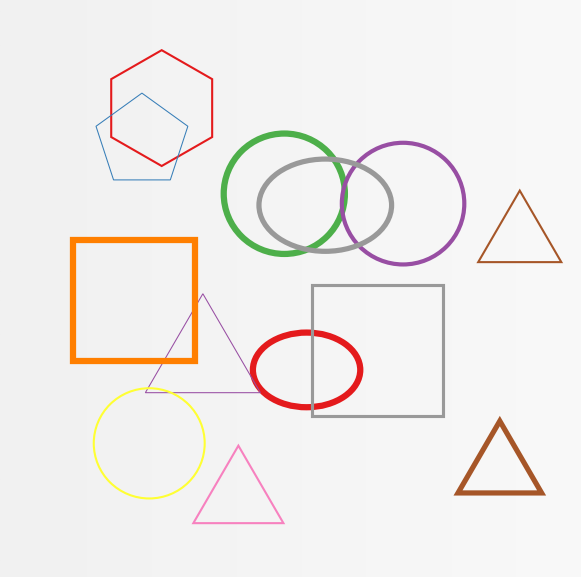[{"shape": "oval", "thickness": 3, "radius": 0.46, "center": [0.527, 0.359]}, {"shape": "hexagon", "thickness": 1, "radius": 0.5, "center": [0.278, 0.812]}, {"shape": "pentagon", "thickness": 0.5, "radius": 0.42, "center": [0.244, 0.755]}, {"shape": "circle", "thickness": 3, "radius": 0.52, "center": [0.489, 0.664]}, {"shape": "triangle", "thickness": 0.5, "radius": 0.57, "center": [0.349, 0.376]}, {"shape": "circle", "thickness": 2, "radius": 0.53, "center": [0.693, 0.647]}, {"shape": "square", "thickness": 3, "radius": 0.53, "center": [0.231, 0.479]}, {"shape": "circle", "thickness": 1, "radius": 0.48, "center": [0.257, 0.231]}, {"shape": "triangle", "thickness": 1, "radius": 0.41, "center": [0.894, 0.587]}, {"shape": "triangle", "thickness": 2.5, "radius": 0.42, "center": [0.86, 0.187]}, {"shape": "triangle", "thickness": 1, "radius": 0.45, "center": [0.41, 0.138]}, {"shape": "oval", "thickness": 2.5, "radius": 0.57, "center": [0.56, 0.644]}, {"shape": "square", "thickness": 1.5, "radius": 0.57, "center": [0.649, 0.392]}]